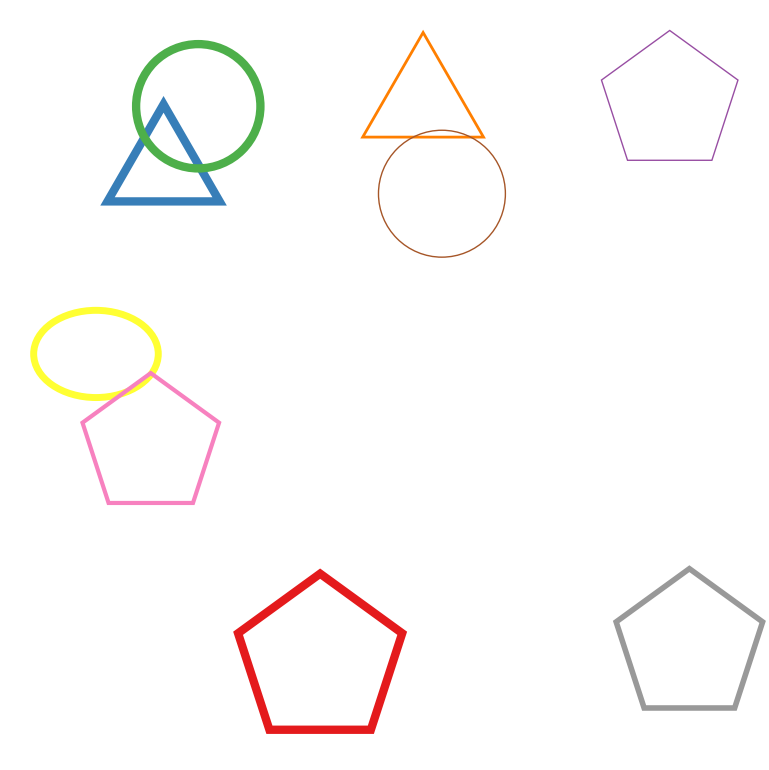[{"shape": "pentagon", "thickness": 3, "radius": 0.56, "center": [0.416, 0.143]}, {"shape": "triangle", "thickness": 3, "radius": 0.42, "center": [0.212, 0.78]}, {"shape": "circle", "thickness": 3, "radius": 0.4, "center": [0.257, 0.862]}, {"shape": "pentagon", "thickness": 0.5, "radius": 0.47, "center": [0.87, 0.867]}, {"shape": "triangle", "thickness": 1, "radius": 0.45, "center": [0.549, 0.867]}, {"shape": "oval", "thickness": 2.5, "radius": 0.4, "center": [0.125, 0.54]}, {"shape": "circle", "thickness": 0.5, "radius": 0.41, "center": [0.574, 0.748]}, {"shape": "pentagon", "thickness": 1.5, "radius": 0.47, "center": [0.196, 0.422]}, {"shape": "pentagon", "thickness": 2, "radius": 0.5, "center": [0.895, 0.161]}]